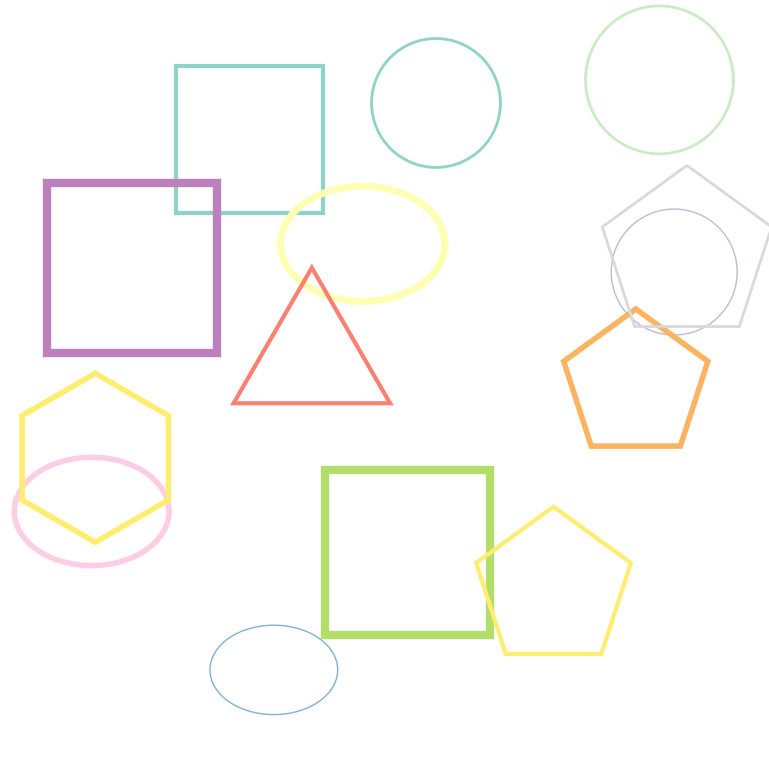[{"shape": "square", "thickness": 1.5, "radius": 0.48, "center": [0.324, 0.819]}, {"shape": "circle", "thickness": 1, "radius": 0.42, "center": [0.566, 0.866]}, {"shape": "oval", "thickness": 2.5, "radius": 0.53, "center": [0.471, 0.683]}, {"shape": "circle", "thickness": 0.5, "radius": 0.41, "center": [0.876, 0.647]}, {"shape": "triangle", "thickness": 1.5, "radius": 0.59, "center": [0.405, 0.535]}, {"shape": "oval", "thickness": 0.5, "radius": 0.41, "center": [0.356, 0.13]}, {"shape": "pentagon", "thickness": 2, "radius": 0.49, "center": [0.826, 0.5]}, {"shape": "square", "thickness": 3, "radius": 0.53, "center": [0.529, 0.283]}, {"shape": "oval", "thickness": 2, "radius": 0.5, "center": [0.119, 0.336]}, {"shape": "pentagon", "thickness": 1, "radius": 0.58, "center": [0.892, 0.67]}, {"shape": "square", "thickness": 3, "radius": 0.55, "center": [0.172, 0.652]}, {"shape": "circle", "thickness": 1, "radius": 0.48, "center": [0.856, 0.896]}, {"shape": "hexagon", "thickness": 2, "radius": 0.55, "center": [0.124, 0.405]}, {"shape": "pentagon", "thickness": 1.5, "radius": 0.53, "center": [0.719, 0.236]}]